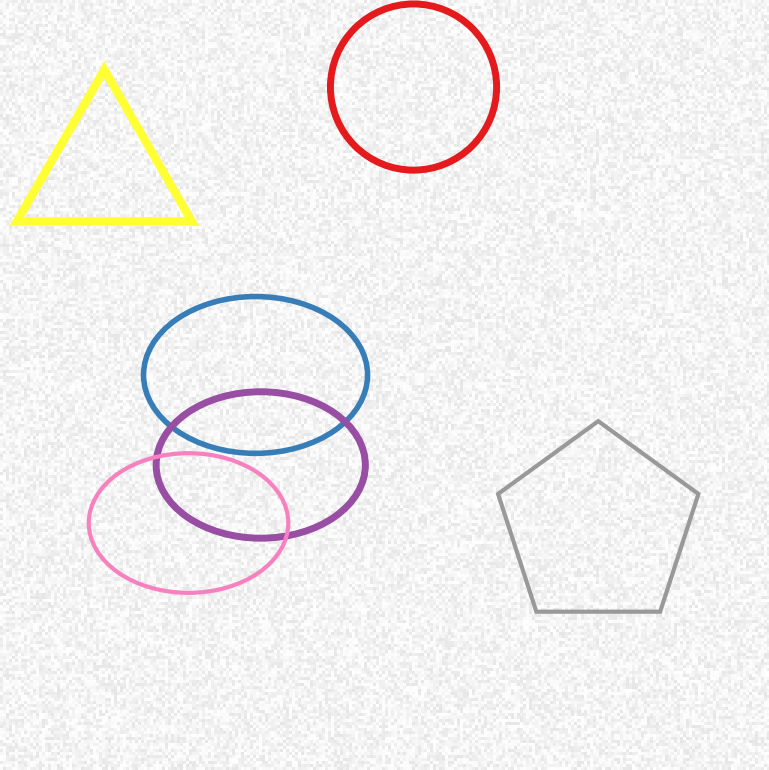[{"shape": "circle", "thickness": 2.5, "radius": 0.54, "center": [0.537, 0.887]}, {"shape": "oval", "thickness": 2, "radius": 0.73, "center": [0.332, 0.513]}, {"shape": "oval", "thickness": 2.5, "radius": 0.68, "center": [0.339, 0.396]}, {"shape": "triangle", "thickness": 3, "radius": 0.66, "center": [0.135, 0.778]}, {"shape": "oval", "thickness": 1.5, "radius": 0.65, "center": [0.245, 0.321]}, {"shape": "pentagon", "thickness": 1.5, "radius": 0.68, "center": [0.777, 0.316]}]